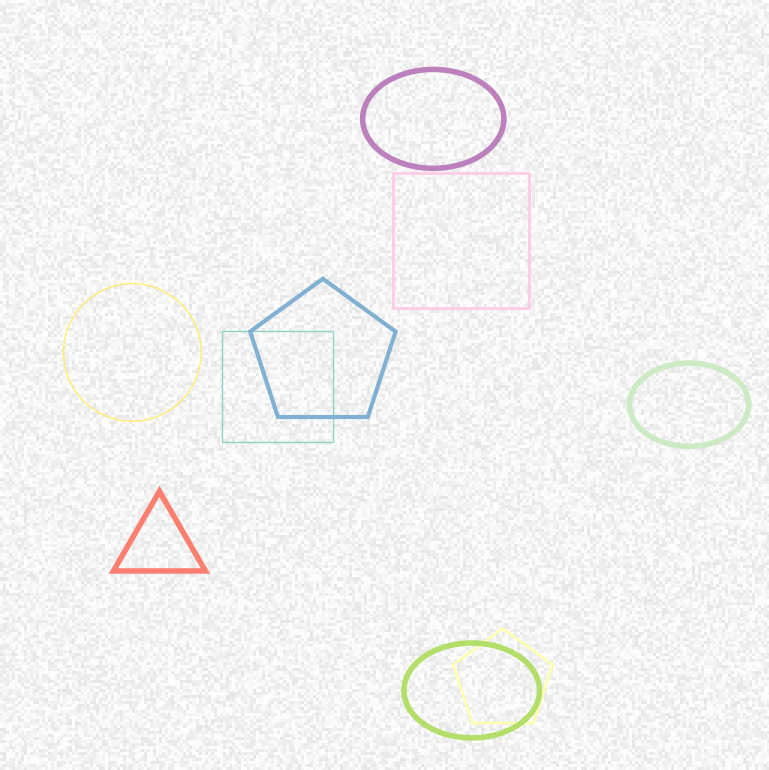[{"shape": "square", "thickness": 0.5, "radius": 0.36, "center": [0.36, 0.498]}, {"shape": "pentagon", "thickness": 1, "radius": 0.34, "center": [0.653, 0.116]}, {"shape": "triangle", "thickness": 2, "radius": 0.34, "center": [0.207, 0.293]}, {"shape": "pentagon", "thickness": 1.5, "radius": 0.5, "center": [0.419, 0.539]}, {"shape": "oval", "thickness": 2, "radius": 0.44, "center": [0.613, 0.103]}, {"shape": "square", "thickness": 1, "radius": 0.44, "center": [0.599, 0.688]}, {"shape": "oval", "thickness": 2, "radius": 0.46, "center": [0.563, 0.846]}, {"shape": "oval", "thickness": 2, "radius": 0.39, "center": [0.895, 0.474]}, {"shape": "circle", "thickness": 0.5, "radius": 0.45, "center": [0.172, 0.542]}]